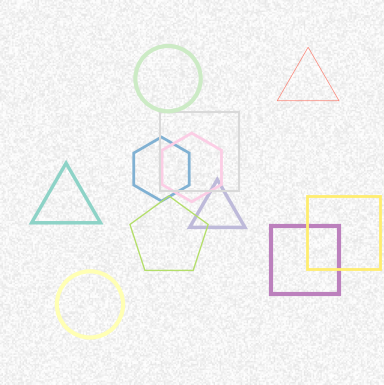[{"shape": "triangle", "thickness": 2.5, "radius": 0.52, "center": [0.172, 0.473]}, {"shape": "circle", "thickness": 3, "radius": 0.43, "center": [0.234, 0.209]}, {"shape": "triangle", "thickness": 2.5, "radius": 0.41, "center": [0.564, 0.451]}, {"shape": "triangle", "thickness": 0.5, "radius": 0.46, "center": [0.8, 0.785]}, {"shape": "hexagon", "thickness": 2, "radius": 0.42, "center": [0.419, 0.561]}, {"shape": "pentagon", "thickness": 1, "radius": 0.53, "center": [0.439, 0.384]}, {"shape": "hexagon", "thickness": 2, "radius": 0.45, "center": [0.498, 0.565]}, {"shape": "square", "thickness": 1.5, "radius": 0.51, "center": [0.517, 0.607]}, {"shape": "square", "thickness": 3, "radius": 0.44, "center": [0.791, 0.324]}, {"shape": "circle", "thickness": 3, "radius": 0.42, "center": [0.437, 0.796]}, {"shape": "square", "thickness": 2, "radius": 0.47, "center": [0.892, 0.395]}]